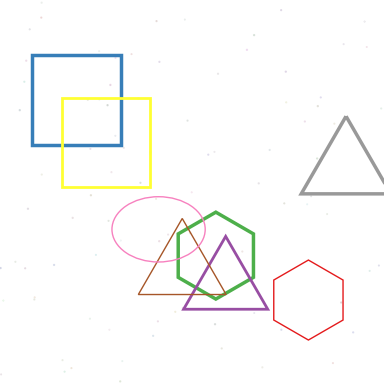[{"shape": "hexagon", "thickness": 1, "radius": 0.52, "center": [0.801, 0.221]}, {"shape": "square", "thickness": 2.5, "radius": 0.58, "center": [0.199, 0.74]}, {"shape": "hexagon", "thickness": 2.5, "radius": 0.56, "center": [0.561, 0.336]}, {"shape": "triangle", "thickness": 2, "radius": 0.63, "center": [0.586, 0.26]}, {"shape": "square", "thickness": 2, "radius": 0.58, "center": [0.276, 0.63]}, {"shape": "triangle", "thickness": 1, "radius": 0.66, "center": [0.473, 0.301]}, {"shape": "oval", "thickness": 1, "radius": 0.61, "center": [0.412, 0.404]}, {"shape": "triangle", "thickness": 2.5, "radius": 0.67, "center": [0.899, 0.564]}]